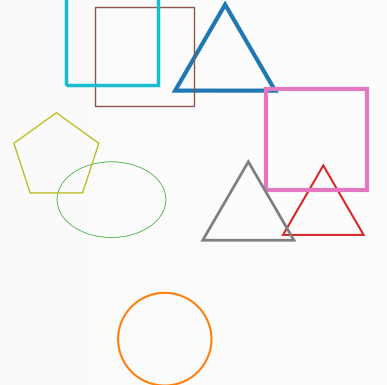[{"shape": "triangle", "thickness": 3, "radius": 0.74, "center": [0.581, 0.839]}, {"shape": "circle", "thickness": 1.5, "radius": 0.6, "center": [0.425, 0.119]}, {"shape": "oval", "thickness": 0.5, "radius": 0.7, "center": [0.288, 0.481]}, {"shape": "triangle", "thickness": 1.5, "radius": 0.6, "center": [0.834, 0.45]}, {"shape": "square", "thickness": 1, "radius": 0.64, "center": [0.373, 0.854]}, {"shape": "square", "thickness": 3, "radius": 0.66, "center": [0.817, 0.637]}, {"shape": "triangle", "thickness": 2, "radius": 0.68, "center": [0.641, 0.444]}, {"shape": "pentagon", "thickness": 1, "radius": 0.58, "center": [0.145, 0.592]}, {"shape": "square", "thickness": 2.5, "radius": 0.59, "center": [0.289, 0.896]}]